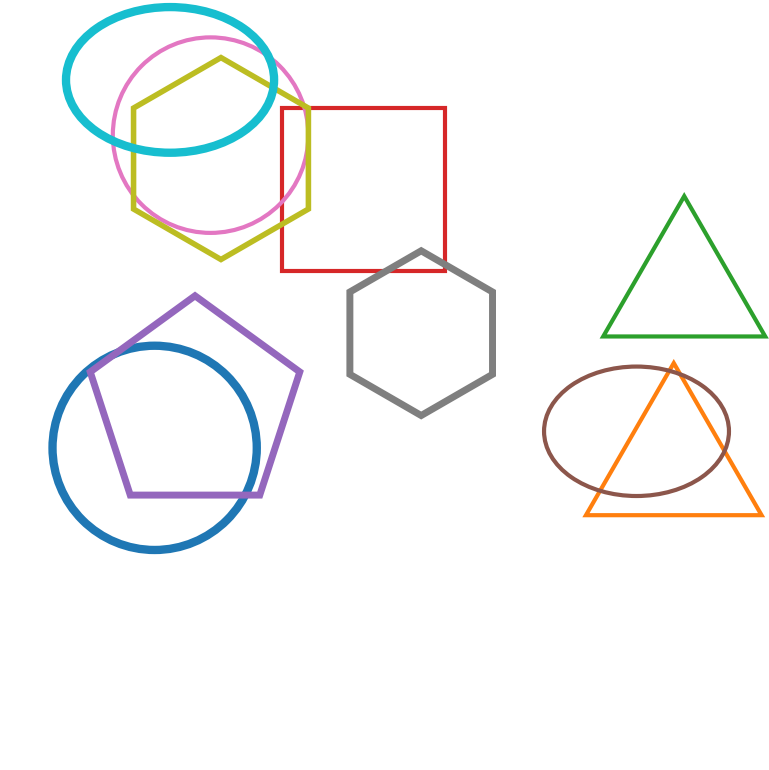[{"shape": "circle", "thickness": 3, "radius": 0.66, "center": [0.201, 0.418]}, {"shape": "triangle", "thickness": 1.5, "radius": 0.66, "center": [0.875, 0.397]}, {"shape": "triangle", "thickness": 1.5, "radius": 0.61, "center": [0.889, 0.624]}, {"shape": "square", "thickness": 1.5, "radius": 0.53, "center": [0.473, 0.754]}, {"shape": "pentagon", "thickness": 2.5, "radius": 0.72, "center": [0.253, 0.473]}, {"shape": "oval", "thickness": 1.5, "radius": 0.6, "center": [0.827, 0.44]}, {"shape": "circle", "thickness": 1.5, "radius": 0.63, "center": [0.273, 0.824]}, {"shape": "hexagon", "thickness": 2.5, "radius": 0.53, "center": [0.547, 0.567]}, {"shape": "hexagon", "thickness": 2, "radius": 0.66, "center": [0.287, 0.794]}, {"shape": "oval", "thickness": 3, "radius": 0.68, "center": [0.221, 0.896]}]